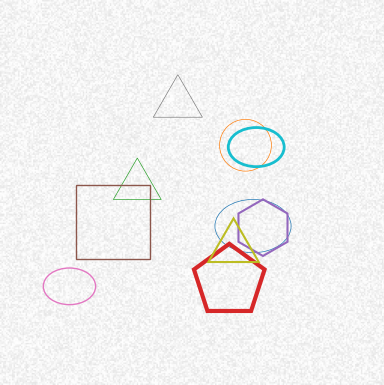[{"shape": "oval", "thickness": 0.5, "radius": 0.49, "center": [0.657, 0.413]}, {"shape": "circle", "thickness": 0.5, "radius": 0.34, "center": [0.638, 0.623]}, {"shape": "triangle", "thickness": 0.5, "radius": 0.36, "center": [0.357, 0.518]}, {"shape": "pentagon", "thickness": 3, "radius": 0.48, "center": [0.596, 0.27]}, {"shape": "hexagon", "thickness": 1.5, "radius": 0.37, "center": [0.683, 0.409]}, {"shape": "square", "thickness": 1, "radius": 0.48, "center": [0.293, 0.424]}, {"shape": "oval", "thickness": 1, "radius": 0.34, "center": [0.18, 0.256]}, {"shape": "triangle", "thickness": 0.5, "radius": 0.37, "center": [0.462, 0.732]}, {"shape": "triangle", "thickness": 1.5, "radius": 0.38, "center": [0.607, 0.357]}, {"shape": "oval", "thickness": 2, "radius": 0.36, "center": [0.666, 0.618]}]